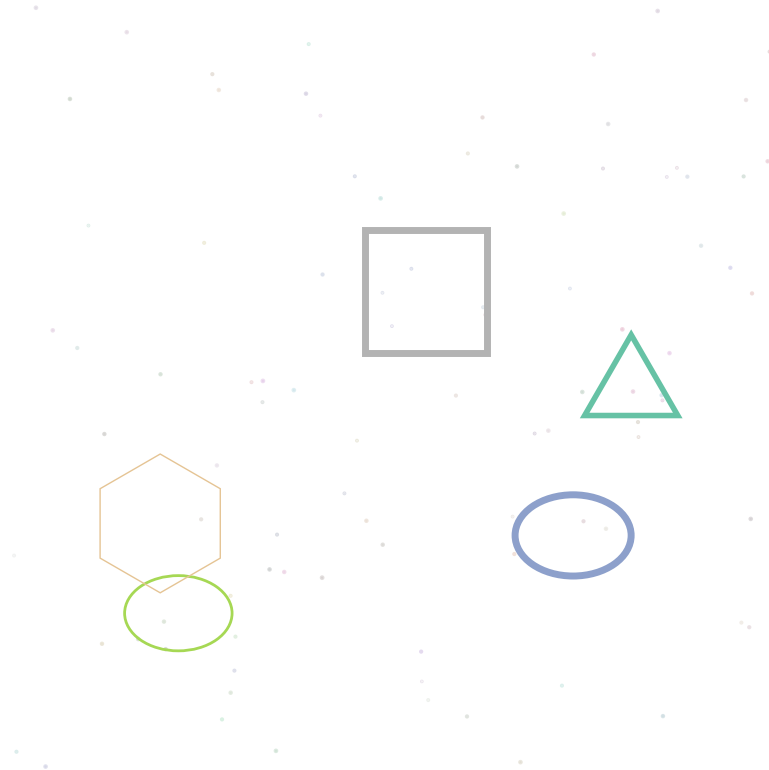[{"shape": "triangle", "thickness": 2, "radius": 0.35, "center": [0.82, 0.495]}, {"shape": "oval", "thickness": 2.5, "radius": 0.38, "center": [0.744, 0.305]}, {"shape": "oval", "thickness": 1, "radius": 0.35, "center": [0.232, 0.204]}, {"shape": "hexagon", "thickness": 0.5, "radius": 0.45, "center": [0.208, 0.32]}, {"shape": "square", "thickness": 2.5, "radius": 0.4, "center": [0.553, 0.622]}]